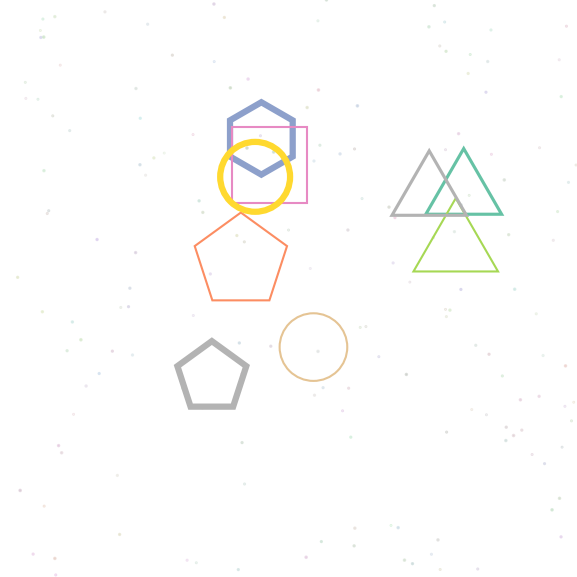[{"shape": "triangle", "thickness": 1.5, "radius": 0.38, "center": [0.803, 0.666]}, {"shape": "pentagon", "thickness": 1, "radius": 0.42, "center": [0.417, 0.547]}, {"shape": "hexagon", "thickness": 3, "radius": 0.31, "center": [0.453, 0.759]}, {"shape": "square", "thickness": 1, "radius": 0.33, "center": [0.467, 0.714]}, {"shape": "triangle", "thickness": 1, "radius": 0.42, "center": [0.789, 0.571]}, {"shape": "circle", "thickness": 3, "radius": 0.3, "center": [0.442, 0.693]}, {"shape": "circle", "thickness": 1, "radius": 0.29, "center": [0.543, 0.398]}, {"shape": "triangle", "thickness": 1.5, "radius": 0.37, "center": [0.743, 0.664]}, {"shape": "pentagon", "thickness": 3, "radius": 0.31, "center": [0.367, 0.346]}]